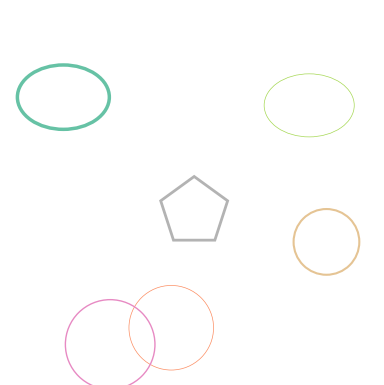[{"shape": "oval", "thickness": 2.5, "radius": 0.6, "center": [0.165, 0.748]}, {"shape": "circle", "thickness": 0.5, "radius": 0.55, "center": [0.445, 0.149]}, {"shape": "circle", "thickness": 1, "radius": 0.58, "center": [0.286, 0.105]}, {"shape": "oval", "thickness": 0.5, "radius": 0.58, "center": [0.803, 0.726]}, {"shape": "circle", "thickness": 1.5, "radius": 0.43, "center": [0.848, 0.372]}, {"shape": "pentagon", "thickness": 2, "radius": 0.46, "center": [0.504, 0.45]}]